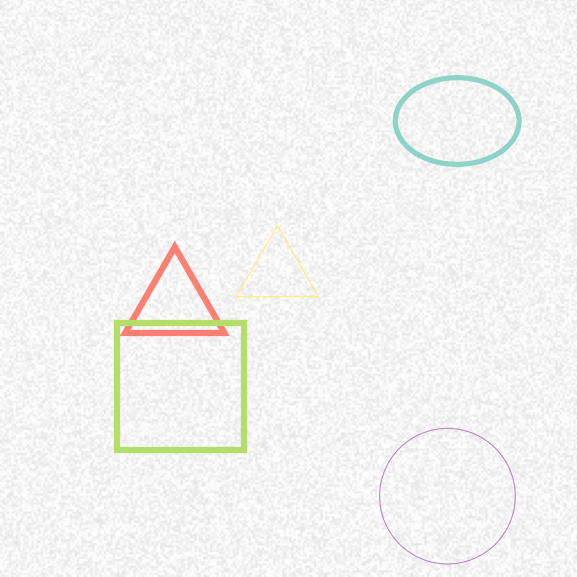[{"shape": "oval", "thickness": 2.5, "radius": 0.54, "center": [0.792, 0.79]}, {"shape": "triangle", "thickness": 3, "radius": 0.5, "center": [0.303, 0.472]}, {"shape": "square", "thickness": 3, "radius": 0.55, "center": [0.312, 0.331]}, {"shape": "circle", "thickness": 0.5, "radius": 0.59, "center": [0.775, 0.14]}, {"shape": "triangle", "thickness": 0.5, "radius": 0.41, "center": [0.48, 0.526]}]